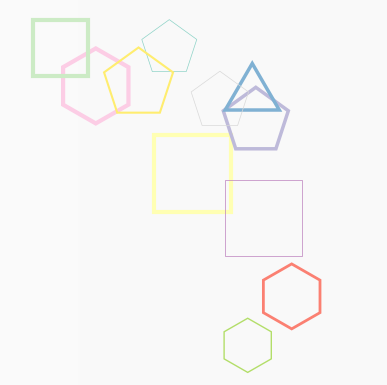[{"shape": "pentagon", "thickness": 0.5, "radius": 0.37, "center": [0.437, 0.874]}, {"shape": "square", "thickness": 3, "radius": 0.49, "center": [0.497, 0.549]}, {"shape": "pentagon", "thickness": 2.5, "radius": 0.44, "center": [0.66, 0.685]}, {"shape": "hexagon", "thickness": 2, "radius": 0.42, "center": [0.753, 0.23]}, {"shape": "triangle", "thickness": 2.5, "radius": 0.4, "center": [0.651, 0.755]}, {"shape": "hexagon", "thickness": 1, "radius": 0.35, "center": [0.639, 0.103]}, {"shape": "hexagon", "thickness": 3, "radius": 0.49, "center": [0.247, 0.777]}, {"shape": "pentagon", "thickness": 0.5, "radius": 0.39, "center": [0.567, 0.737]}, {"shape": "square", "thickness": 0.5, "radius": 0.49, "center": [0.68, 0.435]}, {"shape": "square", "thickness": 3, "radius": 0.36, "center": [0.156, 0.875]}, {"shape": "pentagon", "thickness": 1.5, "radius": 0.47, "center": [0.358, 0.783]}]